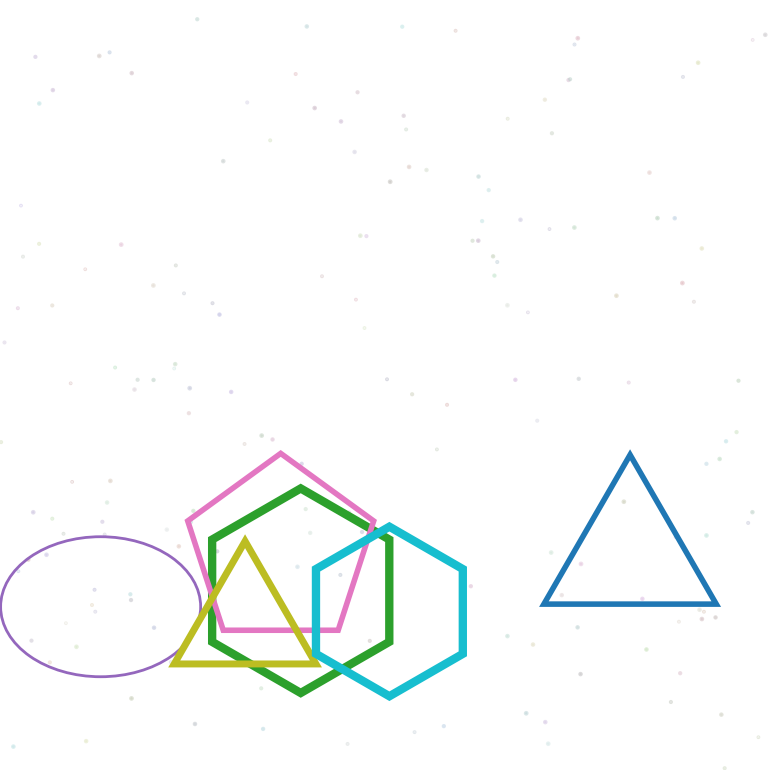[{"shape": "triangle", "thickness": 2, "radius": 0.65, "center": [0.818, 0.28]}, {"shape": "hexagon", "thickness": 3, "radius": 0.66, "center": [0.391, 0.233]}, {"shape": "oval", "thickness": 1, "radius": 0.65, "center": [0.131, 0.212]}, {"shape": "pentagon", "thickness": 2, "radius": 0.63, "center": [0.365, 0.284]}, {"shape": "triangle", "thickness": 2.5, "radius": 0.53, "center": [0.318, 0.191]}, {"shape": "hexagon", "thickness": 3, "radius": 0.55, "center": [0.506, 0.206]}]